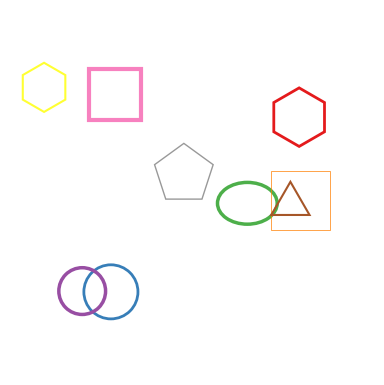[{"shape": "hexagon", "thickness": 2, "radius": 0.38, "center": [0.777, 0.696]}, {"shape": "circle", "thickness": 2, "radius": 0.35, "center": [0.288, 0.242]}, {"shape": "oval", "thickness": 2.5, "radius": 0.39, "center": [0.642, 0.472]}, {"shape": "circle", "thickness": 2.5, "radius": 0.3, "center": [0.214, 0.244]}, {"shape": "square", "thickness": 0.5, "radius": 0.38, "center": [0.78, 0.479]}, {"shape": "hexagon", "thickness": 1.5, "radius": 0.32, "center": [0.114, 0.773]}, {"shape": "triangle", "thickness": 1.5, "radius": 0.29, "center": [0.754, 0.47]}, {"shape": "square", "thickness": 3, "radius": 0.33, "center": [0.299, 0.754]}, {"shape": "pentagon", "thickness": 1, "radius": 0.4, "center": [0.478, 0.548]}]